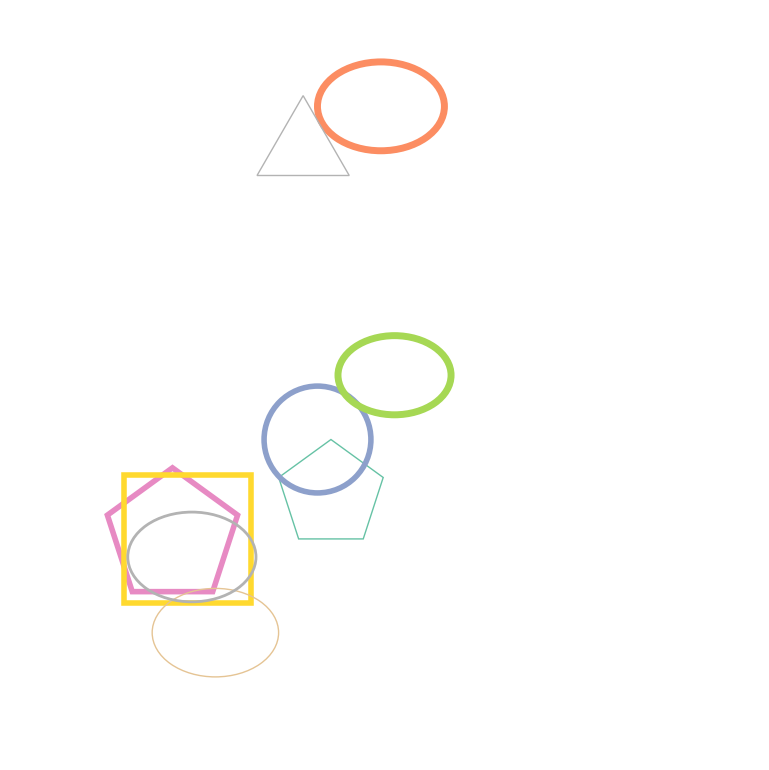[{"shape": "pentagon", "thickness": 0.5, "radius": 0.36, "center": [0.43, 0.358]}, {"shape": "oval", "thickness": 2.5, "radius": 0.41, "center": [0.495, 0.862]}, {"shape": "circle", "thickness": 2, "radius": 0.35, "center": [0.412, 0.429]}, {"shape": "pentagon", "thickness": 2, "radius": 0.44, "center": [0.224, 0.304]}, {"shape": "oval", "thickness": 2.5, "radius": 0.37, "center": [0.512, 0.513]}, {"shape": "square", "thickness": 2, "radius": 0.41, "center": [0.243, 0.3]}, {"shape": "oval", "thickness": 0.5, "radius": 0.41, "center": [0.28, 0.178]}, {"shape": "oval", "thickness": 1, "radius": 0.42, "center": [0.249, 0.277]}, {"shape": "triangle", "thickness": 0.5, "radius": 0.35, "center": [0.394, 0.807]}]